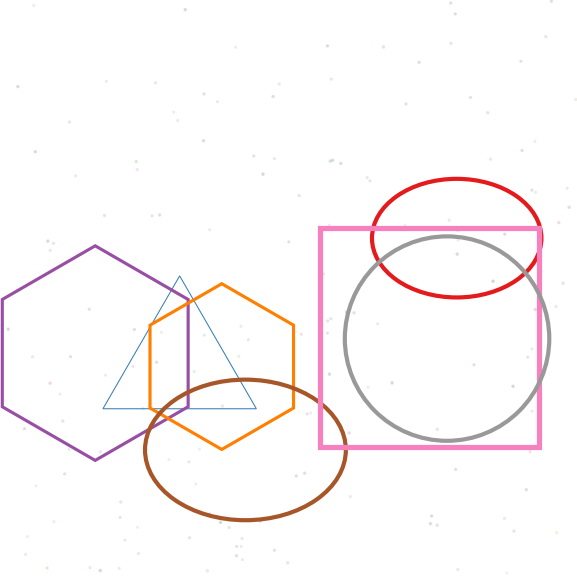[{"shape": "oval", "thickness": 2, "radius": 0.73, "center": [0.791, 0.587]}, {"shape": "triangle", "thickness": 0.5, "radius": 0.77, "center": [0.311, 0.368]}, {"shape": "hexagon", "thickness": 1.5, "radius": 0.93, "center": [0.165, 0.388]}, {"shape": "hexagon", "thickness": 1.5, "radius": 0.72, "center": [0.384, 0.364]}, {"shape": "oval", "thickness": 2, "radius": 0.87, "center": [0.425, 0.22]}, {"shape": "square", "thickness": 2.5, "radius": 0.94, "center": [0.744, 0.415]}, {"shape": "circle", "thickness": 2, "radius": 0.89, "center": [0.774, 0.413]}]